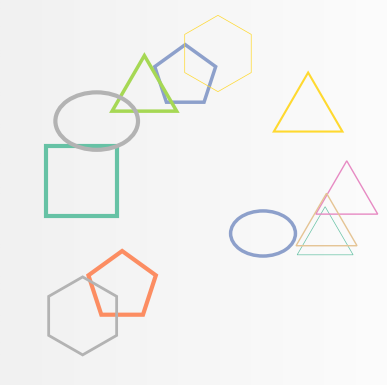[{"shape": "triangle", "thickness": 0.5, "radius": 0.42, "center": [0.839, 0.38]}, {"shape": "square", "thickness": 3, "radius": 0.46, "center": [0.21, 0.53]}, {"shape": "pentagon", "thickness": 3, "radius": 0.46, "center": [0.315, 0.257]}, {"shape": "pentagon", "thickness": 2.5, "radius": 0.41, "center": [0.478, 0.801]}, {"shape": "oval", "thickness": 2.5, "radius": 0.42, "center": [0.679, 0.394]}, {"shape": "triangle", "thickness": 1, "radius": 0.46, "center": [0.895, 0.49]}, {"shape": "triangle", "thickness": 2.5, "radius": 0.48, "center": [0.373, 0.759]}, {"shape": "triangle", "thickness": 1.5, "radius": 0.51, "center": [0.795, 0.709]}, {"shape": "hexagon", "thickness": 0.5, "radius": 0.5, "center": [0.563, 0.861]}, {"shape": "triangle", "thickness": 1, "radius": 0.45, "center": [0.843, 0.407]}, {"shape": "hexagon", "thickness": 2, "radius": 0.51, "center": [0.213, 0.179]}, {"shape": "oval", "thickness": 3, "radius": 0.53, "center": [0.25, 0.686]}]